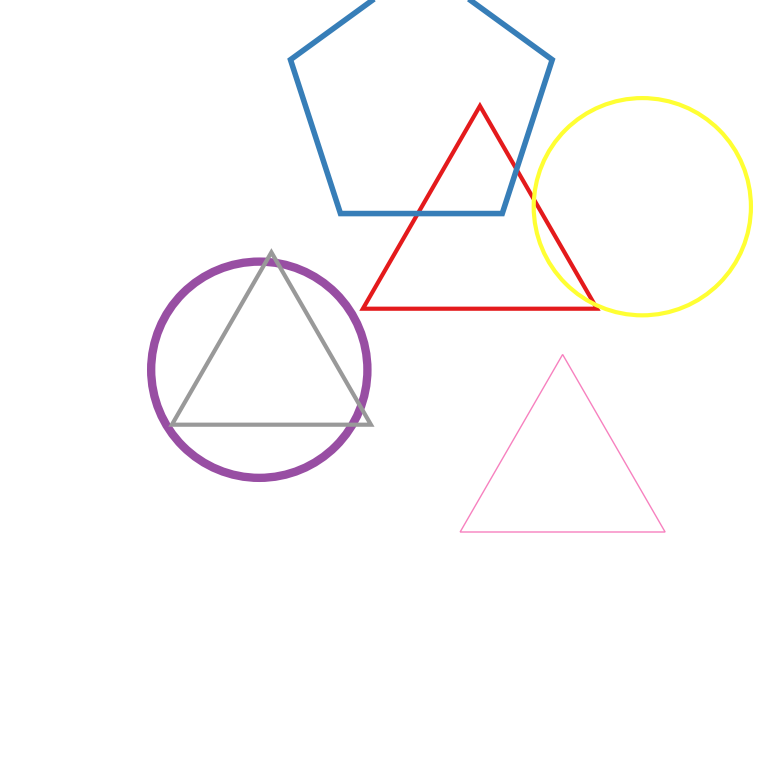[{"shape": "triangle", "thickness": 1.5, "radius": 0.88, "center": [0.623, 0.687]}, {"shape": "pentagon", "thickness": 2, "radius": 0.89, "center": [0.547, 0.867]}, {"shape": "circle", "thickness": 3, "radius": 0.7, "center": [0.337, 0.52]}, {"shape": "circle", "thickness": 1.5, "radius": 0.71, "center": [0.834, 0.732]}, {"shape": "triangle", "thickness": 0.5, "radius": 0.77, "center": [0.731, 0.386]}, {"shape": "triangle", "thickness": 1.5, "radius": 0.75, "center": [0.352, 0.523]}]